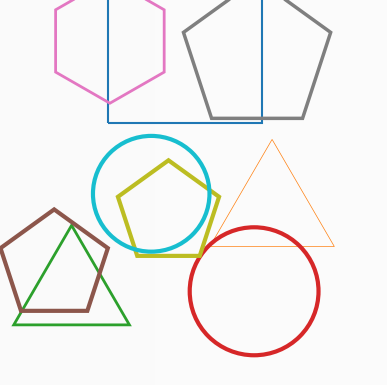[{"shape": "square", "thickness": 1.5, "radius": 0.99, "center": [0.477, 0.877]}, {"shape": "triangle", "thickness": 0.5, "radius": 0.93, "center": [0.702, 0.452]}, {"shape": "triangle", "thickness": 2, "radius": 0.86, "center": [0.185, 0.242]}, {"shape": "circle", "thickness": 3, "radius": 0.83, "center": [0.656, 0.243]}, {"shape": "pentagon", "thickness": 3, "radius": 0.73, "center": [0.14, 0.31]}, {"shape": "hexagon", "thickness": 2, "radius": 0.81, "center": [0.284, 0.894]}, {"shape": "pentagon", "thickness": 2.5, "radius": 1.0, "center": [0.663, 0.854]}, {"shape": "pentagon", "thickness": 3, "radius": 0.69, "center": [0.435, 0.446]}, {"shape": "circle", "thickness": 3, "radius": 0.75, "center": [0.39, 0.497]}]